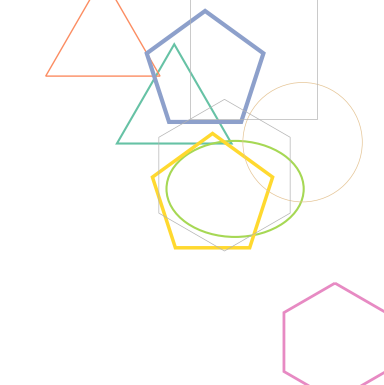[{"shape": "triangle", "thickness": 1.5, "radius": 0.86, "center": [0.453, 0.713]}, {"shape": "triangle", "thickness": 1, "radius": 0.86, "center": [0.267, 0.888]}, {"shape": "pentagon", "thickness": 3, "radius": 0.8, "center": [0.533, 0.812]}, {"shape": "hexagon", "thickness": 2, "radius": 0.77, "center": [0.87, 0.112]}, {"shape": "oval", "thickness": 1.5, "radius": 0.89, "center": [0.611, 0.509]}, {"shape": "pentagon", "thickness": 2.5, "radius": 0.82, "center": [0.552, 0.489]}, {"shape": "circle", "thickness": 0.5, "radius": 0.78, "center": [0.786, 0.631]}, {"shape": "hexagon", "thickness": 0.5, "radius": 0.98, "center": [0.583, 0.545]}, {"shape": "square", "thickness": 0.5, "radius": 0.82, "center": [0.658, 0.855]}]